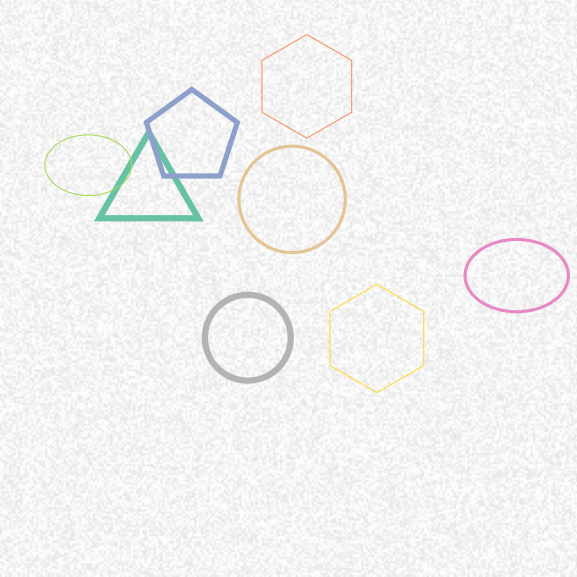[{"shape": "triangle", "thickness": 3, "radius": 0.5, "center": [0.258, 0.671]}, {"shape": "hexagon", "thickness": 0.5, "radius": 0.45, "center": [0.531, 0.85]}, {"shape": "pentagon", "thickness": 2.5, "radius": 0.41, "center": [0.332, 0.761]}, {"shape": "oval", "thickness": 1.5, "radius": 0.45, "center": [0.895, 0.522]}, {"shape": "oval", "thickness": 0.5, "radius": 0.38, "center": [0.153, 0.713]}, {"shape": "hexagon", "thickness": 0.5, "radius": 0.47, "center": [0.653, 0.413]}, {"shape": "circle", "thickness": 1.5, "radius": 0.46, "center": [0.506, 0.654]}, {"shape": "circle", "thickness": 3, "radius": 0.37, "center": [0.429, 0.414]}]